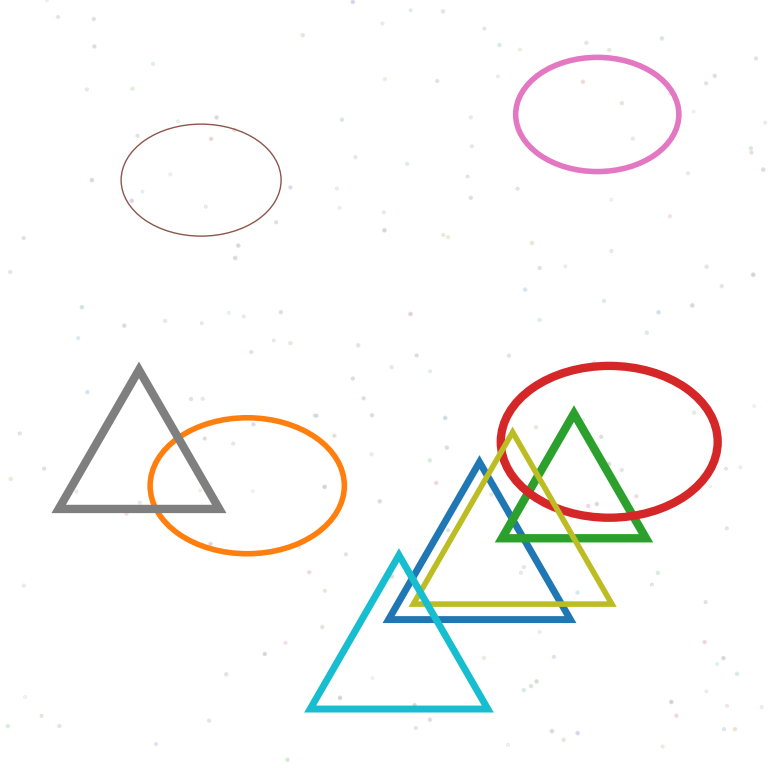[{"shape": "triangle", "thickness": 2.5, "radius": 0.68, "center": [0.623, 0.264]}, {"shape": "oval", "thickness": 2, "radius": 0.63, "center": [0.321, 0.369]}, {"shape": "triangle", "thickness": 3, "radius": 0.54, "center": [0.745, 0.355]}, {"shape": "oval", "thickness": 3, "radius": 0.7, "center": [0.791, 0.426]}, {"shape": "oval", "thickness": 0.5, "radius": 0.52, "center": [0.261, 0.766]}, {"shape": "oval", "thickness": 2, "radius": 0.53, "center": [0.776, 0.851]}, {"shape": "triangle", "thickness": 3, "radius": 0.6, "center": [0.18, 0.399]}, {"shape": "triangle", "thickness": 2, "radius": 0.74, "center": [0.666, 0.29]}, {"shape": "triangle", "thickness": 2.5, "radius": 0.67, "center": [0.518, 0.146]}]